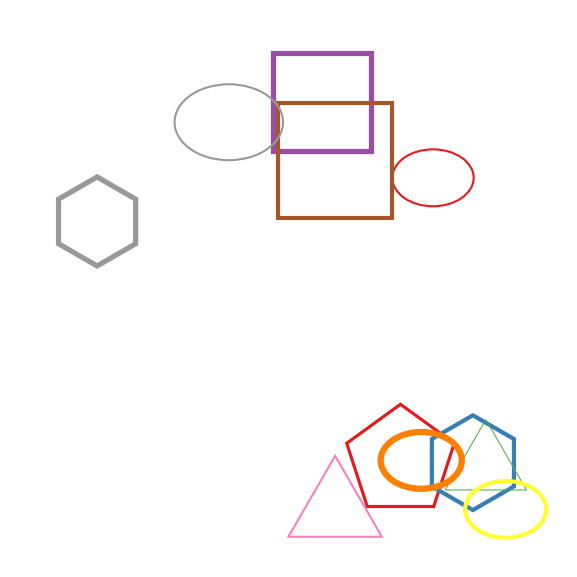[{"shape": "oval", "thickness": 1, "radius": 0.35, "center": [0.75, 0.691]}, {"shape": "pentagon", "thickness": 1.5, "radius": 0.49, "center": [0.693, 0.201]}, {"shape": "hexagon", "thickness": 2, "radius": 0.41, "center": [0.819, 0.198]}, {"shape": "triangle", "thickness": 0.5, "radius": 0.41, "center": [0.841, 0.191]}, {"shape": "square", "thickness": 2.5, "radius": 0.42, "center": [0.557, 0.823]}, {"shape": "oval", "thickness": 3, "radius": 0.35, "center": [0.729, 0.202]}, {"shape": "oval", "thickness": 2, "radius": 0.35, "center": [0.876, 0.117]}, {"shape": "square", "thickness": 2, "radius": 0.5, "center": [0.58, 0.721]}, {"shape": "triangle", "thickness": 1, "radius": 0.47, "center": [0.58, 0.116]}, {"shape": "oval", "thickness": 1, "radius": 0.47, "center": [0.396, 0.787]}, {"shape": "hexagon", "thickness": 2.5, "radius": 0.39, "center": [0.168, 0.616]}]